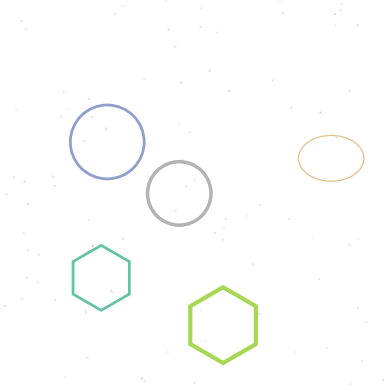[{"shape": "hexagon", "thickness": 2, "radius": 0.42, "center": [0.263, 0.278]}, {"shape": "circle", "thickness": 2, "radius": 0.48, "center": [0.279, 0.631]}, {"shape": "hexagon", "thickness": 3, "radius": 0.49, "center": [0.579, 0.155]}, {"shape": "oval", "thickness": 1, "radius": 0.43, "center": [0.86, 0.589]}, {"shape": "circle", "thickness": 2.5, "radius": 0.41, "center": [0.466, 0.498]}]